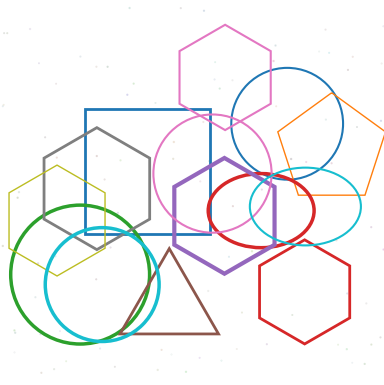[{"shape": "circle", "thickness": 1.5, "radius": 0.73, "center": [0.746, 0.679]}, {"shape": "square", "thickness": 2, "radius": 0.81, "center": [0.384, 0.555]}, {"shape": "pentagon", "thickness": 1, "radius": 0.74, "center": [0.861, 0.612]}, {"shape": "circle", "thickness": 2.5, "radius": 0.9, "center": [0.208, 0.287]}, {"shape": "oval", "thickness": 2.5, "radius": 0.69, "center": [0.678, 0.453]}, {"shape": "hexagon", "thickness": 2, "radius": 0.68, "center": [0.791, 0.242]}, {"shape": "hexagon", "thickness": 3, "radius": 0.75, "center": [0.583, 0.439]}, {"shape": "triangle", "thickness": 2, "radius": 0.74, "center": [0.44, 0.206]}, {"shape": "hexagon", "thickness": 1.5, "radius": 0.68, "center": [0.585, 0.799]}, {"shape": "circle", "thickness": 1.5, "radius": 0.77, "center": [0.552, 0.549]}, {"shape": "hexagon", "thickness": 2, "radius": 0.79, "center": [0.252, 0.51]}, {"shape": "hexagon", "thickness": 1, "radius": 0.72, "center": [0.148, 0.427]}, {"shape": "oval", "thickness": 1.5, "radius": 0.72, "center": [0.793, 0.464]}, {"shape": "circle", "thickness": 2.5, "radius": 0.74, "center": [0.265, 0.261]}]